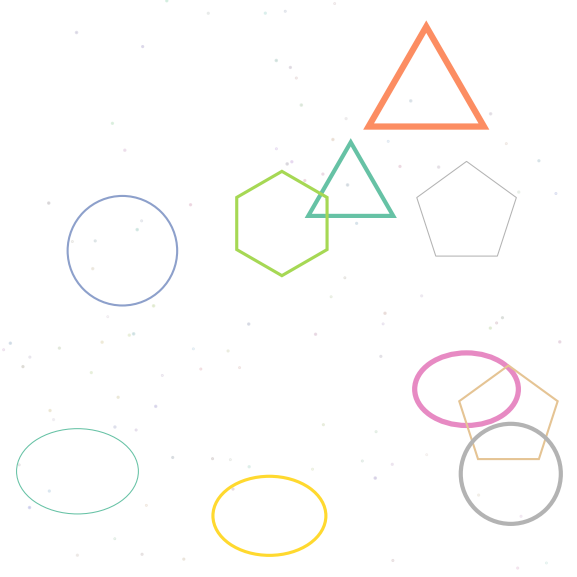[{"shape": "oval", "thickness": 0.5, "radius": 0.53, "center": [0.134, 0.183]}, {"shape": "triangle", "thickness": 2, "radius": 0.42, "center": [0.607, 0.668]}, {"shape": "triangle", "thickness": 3, "radius": 0.58, "center": [0.738, 0.838]}, {"shape": "circle", "thickness": 1, "radius": 0.47, "center": [0.212, 0.565]}, {"shape": "oval", "thickness": 2.5, "radius": 0.45, "center": [0.808, 0.325]}, {"shape": "hexagon", "thickness": 1.5, "radius": 0.45, "center": [0.488, 0.612]}, {"shape": "oval", "thickness": 1.5, "radius": 0.49, "center": [0.467, 0.106]}, {"shape": "pentagon", "thickness": 1, "radius": 0.45, "center": [0.88, 0.277]}, {"shape": "circle", "thickness": 2, "radius": 0.43, "center": [0.884, 0.179]}, {"shape": "pentagon", "thickness": 0.5, "radius": 0.45, "center": [0.808, 0.629]}]